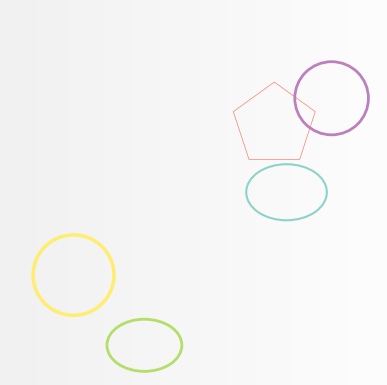[{"shape": "oval", "thickness": 1.5, "radius": 0.52, "center": [0.739, 0.501]}, {"shape": "pentagon", "thickness": 0.5, "radius": 0.56, "center": [0.708, 0.676]}, {"shape": "oval", "thickness": 2, "radius": 0.48, "center": [0.373, 0.103]}, {"shape": "circle", "thickness": 2, "radius": 0.47, "center": [0.856, 0.745]}, {"shape": "circle", "thickness": 2.5, "radius": 0.52, "center": [0.19, 0.285]}]